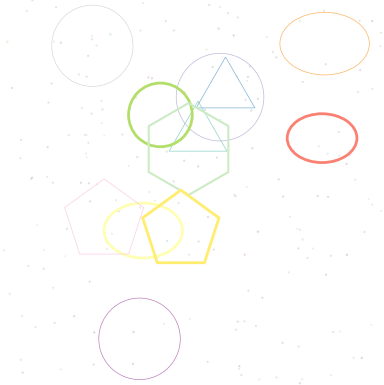[{"shape": "triangle", "thickness": 0.5, "radius": 0.43, "center": [0.514, 0.651]}, {"shape": "oval", "thickness": 2, "radius": 0.51, "center": [0.372, 0.401]}, {"shape": "circle", "thickness": 0.5, "radius": 0.57, "center": [0.572, 0.748]}, {"shape": "oval", "thickness": 2, "radius": 0.45, "center": [0.837, 0.641]}, {"shape": "triangle", "thickness": 0.5, "radius": 0.44, "center": [0.586, 0.764]}, {"shape": "oval", "thickness": 0.5, "radius": 0.58, "center": [0.843, 0.887]}, {"shape": "circle", "thickness": 2, "radius": 0.41, "center": [0.417, 0.702]}, {"shape": "pentagon", "thickness": 0.5, "radius": 0.54, "center": [0.271, 0.427]}, {"shape": "circle", "thickness": 0.5, "radius": 0.53, "center": [0.24, 0.881]}, {"shape": "circle", "thickness": 0.5, "radius": 0.53, "center": [0.362, 0.12]}, {"shape": "hexagon", "thickness": 1.5, "radius": 0.6, "center": [0.49, 0.613]}, {"shape": "pentagon", "thickness": 2, "radius": 0.52, "center": [0.47, 0.402]}]